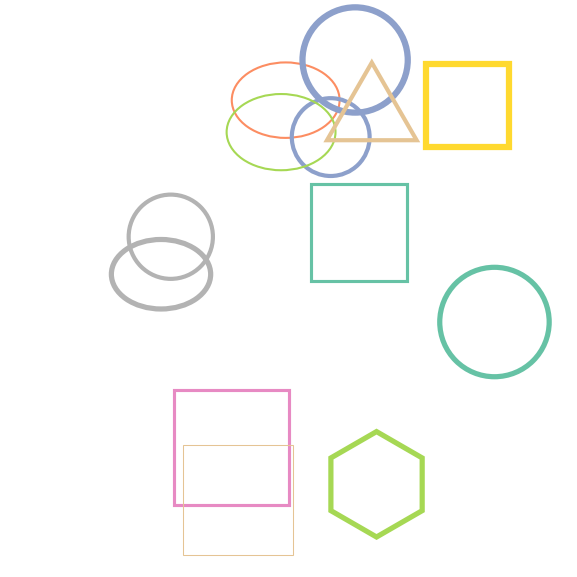[{"shape": "circle", "thickness": 2.5, "radius": 0.47, "center": [0.856, 0.442]}, {"shape": "square", "thickness": 1.5, "radius": 0.42, "center": [0.621, 0.596]}, {"shape": "oval", "thickness": 1, "radius": 0.47, "center": [0.495, 0.826]}, {"shape": "circle", "thickness": 3, "radius": 0.46, "center": [0.615, 0.895]}, {"shape": "circle", "thickness": 2, "radius": 0.34, "center": [0.573, 0.762]}, {"shape": "square", "thickness": 1.5, "radius": 0.5, "center": [0.401, 0.225]}, {"shape": "hexagon", "thickness": 2.5, "radius": 0.46, "center": [0.652, 0.161]}, {"shape": "oval", "thickness": 1, "radius": 0.47, "center": [0.487, 0.77]}, {"shape": "square", "thickness": 3, "radius": 0.36, "center": [0.81, 0.817]}, {"shape": "square", "thickness": 0.5, "radius": 0.48, "center": [0.411, 0.133]}, {"shape": "triangle", "thickness": 2, "radius": 0.45, "center": [0.644, 0.801]}, {"shape": "circle", "thickness": 2, "radius": 0.36, "center": [0.296, 0.589]}, {"shape": "oval", "thickness": 2.5, "radius": 0.43, "center": [0.279, 0.524]}]